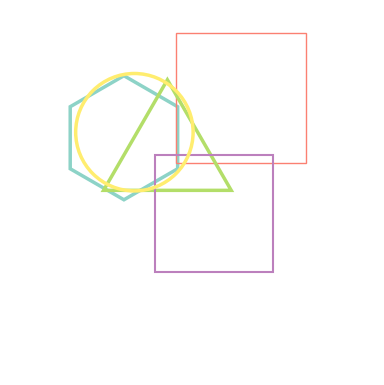[{"shape": "hexagon", "thickness": 2.5, "radius": 0.81, "center": [0.322, 0.642]}, {"shape": "square", "thickness": 1, "radius": 0.84, "center": [0.627, 0.745]}, {"shape": "triangle", "thickness": 2.5, "radius": 0.96, "center": [0.435, 0.601]}, {"shape": "square", "thickness": 1.5, "radius": 0.76, "center": [0.557, 0.446]}, {"shape": "circle", "thickness": 2.5, "radius": 0.76, "center": [0.349, 0.657]}]